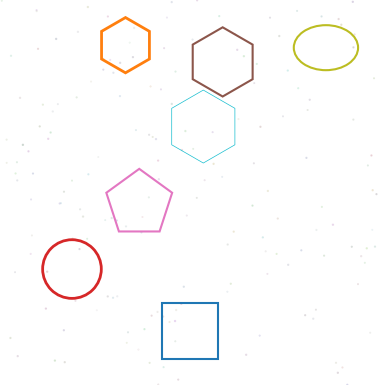[{"shape": "square", "thickness": 1.5, "radius": 0.37, "center": [0.494, 0.141]}, {"shape": "hexagon", "thickness": 2, "radius": 0.36, "center": [0.326, 0.883]}, {"shape": "circle", "thickness": 2, "radius": 0.38, "center": [0.187, 0.301]}, {"shape": "hexagon", "thickness": 1.5, "radius": 0.45, "center": [0.578, 0.839]}, {"shape": "pentagon", "thickness": 1.5, "radius": 0.45, "center": [0.362, 0.472]}, {"shape": "oval", "thickness": 1.5, "radius": 0.42, "center": [0.847, 0.876]}, {"shape": "hexagon", "thickness": 0.5, "radius": 0.47, "center": [0.528, 0.671]}]